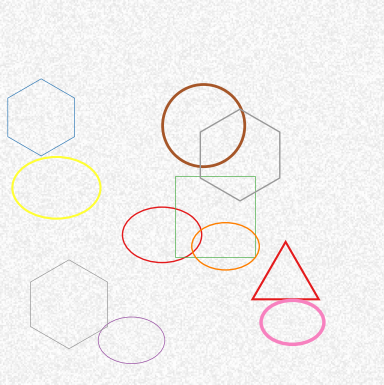[{"shape": "triangle", "thickness": 1.5, "radius": 0.5, "center": [0.742, 0.272]}, {"shape": "oval", "thickness": 1, "radius": 0.51, "center": [0.421, 0.39]}, {"shape": "hexagon", "thickness": 0.5, "radius": 0.5, "center": [0.107, 0.695]}, {"shape": "square", "thickness": 0.5, "radius": 0.52, "center": [0.559, 0.438]}, {"shape": "oval", "thickness": 0.5, "radius": 0.43, "center": [0.342, 0.116]}, {"shape": "oval", "thickness": 1, "radius": 0.44, "center": [0.586, 0.36]}, {"shape": "oval", "thickness": 1.5, "radius": 0.57, "center": [0.147, 0.512]}, {"shape": "circle", "thickness": 2, "radius": 0.53, "center": [0.529, 0.674]}, {"shape": "oval", "thickness": 2.5, "radius": 0.41, "center": [0.76, 0.163]}, {"shape": "hexagon", "thickness": 0.5, "radius": 0.58, "center": [0.179, 0.21]}, {"shape": "hexagon", "thickness": 1, "radius": 0.6, "center": [0.624, 0.597]}]